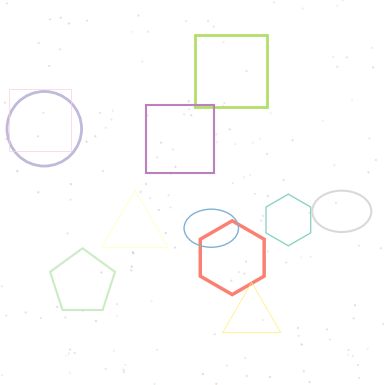[{"shape": "hexagon", "thickness": 1, "radius": 0.34, "center": [0.749, 0.429]}, {"shape": "triangle", "thickness": 0.5, "radius": 0.5, "center": [0.35, 0.407]}, {"shape": "circle", "thickness": 2, "radius": 0.48, "center": [0.115, 0.666]}, {"shape": "hexagon", "thickness": 2.5, "radius": 0.48, "center": [0.603, 0.331]}, {"shape": "oval", "thickness": 1, "radius": 0.35, "center": [0.549, 0.407]}, {"shape": "square", "thickness": 2, "radius": 0.47, "center": [0.6, 0.816]}, {"shape": "square", "thickness": 0.5, "radius": 0.4, "center": [0.103, 0.688]}, {"shape": "oval", "thickness": 1.5, "radius": 0.38, "center": [0.888, 0.451]}, {"shape": "square", "thickness": 1.5, "radius": 0.44, "center": [0.467, 0.639]}, {"shape": "pentagon", "thickness": 1.5, "radius": 0.44, "center": [0.214, 0.266]}, {"shape": "triangle", "thickness": 0.5, "radius": 0.44, "center": [0.654, 0.179]}]